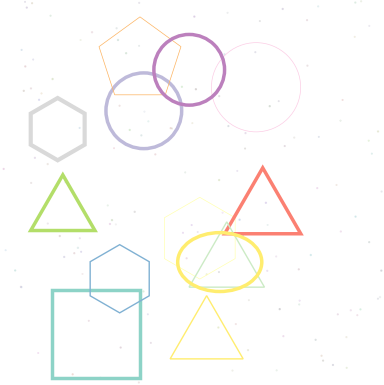[{"shape": "square", "thickness": 2.5, "radius": 0.57, "center": [0.249, 0.133]}, {"shape": "hexagon", "thickness": 0.5, "radius": 0.53, "center": [0.519, 0.381]}, {"shape": "circle", "thickness": 2.5, "radius": 0.49, "center": [0.374, 0.712]}, {"shape": "triangle", "thickness": 2.5, "radius": 0.57, "center": [0.682, 0.45]}, {"shape": "hexagon", "thickness": 1, "radius": 0.44, "center": [0.311, 0.276]}, {"shape": "pentagon", "thickness": 0.5, "radius": 0.56, "center": [0.364, 0.844]}, {"shape": "triangle", "thickness": 2.5, "radius": 0.48, "center": [0.163, 0.449]}, {"shape": "circle", "thickness": 0.5, "radius": 0.58, "center": [0.665, 0.773]}, {"shape": "hexagon", "thickness": 3, "radius": 0.4, "center": [0.15, 0.665]}, {"shape": "circle", "thickness": 2.5, "radius": 0.46, "center": [0.491, 0.819]}, {"shape": "triangle", "thickness": 1, "radius": 0.57, "center": [0.589, 0.311]}, {"shape": "oval", "thickness": 2.5, "radius": 0.55, "center": [0.571, 0.319]}, {"shape": "triangle", "thickness": 1, "radius": 0.55, "center": [0.537, 0.123]}]